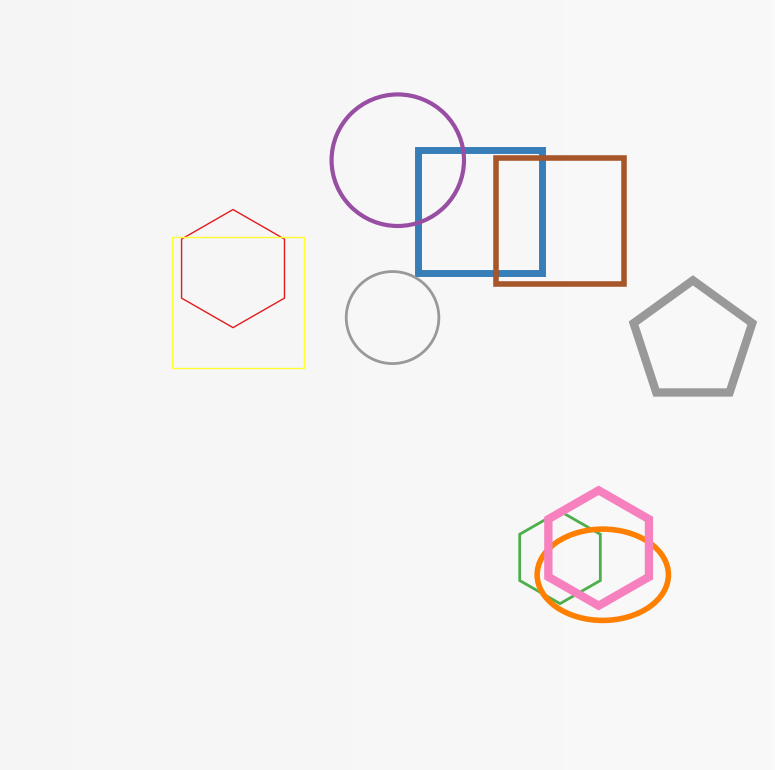[{"shape": "hexagon", "thickness": 0.5, "radius": 0.38, "center": [0.301, 0.651]}, {"shape": "square", "thickness": 2.5, "radius": 0.4, "center": [0.619, 0.725]}, {"shape": "hexagon", "thickness": 1, "radius": 0.3, "center": [0.723, 0.276]}, {"shape": "circle", "thickness": 1.5, "radius": 0.43, "center": [0.513, 0.792]}, {"shape": "oval", "thickness": 2, "radius": 0.42, "center": [0.778, 0.254]}, {"shape": "square", "thickness": 0.5, "radius": 0.43, "center": [0.308, 0.607]}, {"shape": "square", "thickness": 2, "radius": 0.41, "center": [0.722, 0.713]}, {"shape": "hexagon", "thickness": 3, "radius": 0.37, "center": [0.772, 0.288]}, {"shape": "pentagon", "thickness": 3, "radius": 0.4, "center": [0.894, 0.555]}, {"shape": "circle", "thickness": 1, "radius": 0.3, "center": [0.507, 0.588]}]